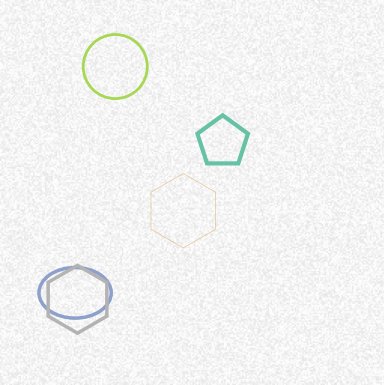[{"shape": "pentagon", "thickness": 3, "radius": 0.35, "center": [0.578, 0.631]}, {"shape": "oval", "thickness": 2.5, "radius": 0.47, "center": [0.195, 0.239]}, {"shape": "circle", "thickness": 2, "radius": 0.42, "center": [0.299, 0.827]}, {"shape": "hexagon", "thickness": 0.5, "radius": 0.48, "center": [0.476, 0.453]}, {"shape": "hexagon", "thickness": 2.5, "radius": 0.44, "center": [0.201, 0.223]}]